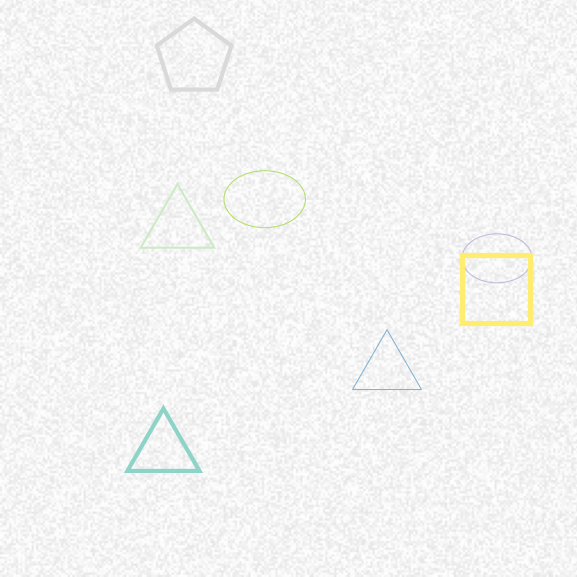[{"shape": "triangle", "thickness": 2, "radius": 0.36, "center": [0.283, 0.22]}, {"shape": "oval", "thickness": 0.5, "radius": 0.3, "center": [0.861, 0.552]}, {"shape": "triangle", "thickness": 0.5, "radius": 0.34, "center": [0.67, 0.359]}, {"shape": "oval", "thickness": 0.5, "radius": 0.35, "center": [0.458, 0.654]}, {"shape": "pentagon", "thickness": 2, "radius": 0.34, "center": [0.336, 0.899]}, {"shape": "triangle", "thickness": 1, "radius": 0.37, "center": [0.307, 0.607]}, {"shape": "square", "thickness": 2.5, "radius": 0.3, "center": [0.858, 0.499]}]